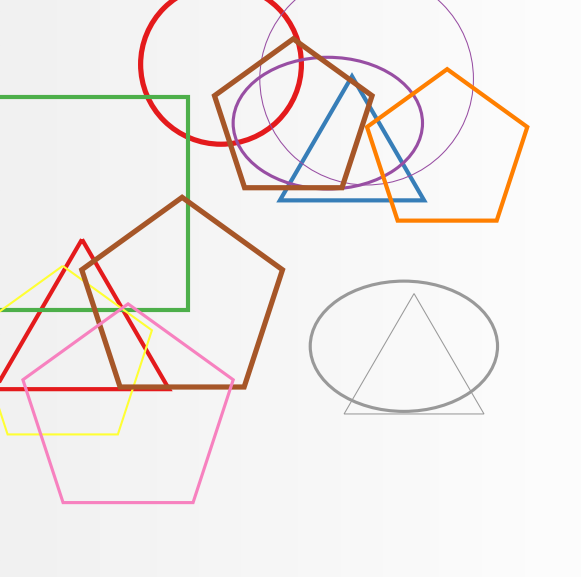[{"shape": "circle", "thickness": 2.5, "radius": 0.69, "center": [0.38, 0.888]}, {"shape": "triangle", "thickness": 2, "radius": 0.86, "center": [0.141, 0.412]}, {"shape": "triangle", "thickness": 2, "radius": 0.72, "center": [0.606, 0.724]}, {"shape": "square", "thickness": 2, "radius": 0.92, "center": [0.139, 0.646]}, {"shape": "oval", "thickness": 1.5, "radius": 0.81, "center": [0.564, 0.786]}, {"shape": "circle", "thickness": 0.5, "radius": 0.92, "center": [0.631, 0.863]}, {"shape": "pentagon", "thickness": 2, "radius": 0.72, "center": [0.769, 0.734]}, {"shape": "pentagon", "thickness": 1, "radius": 0.81, "center": [0.108, 0.377]}, {"shape": "pentagon", "thickness": 2.5, "radius": 0.71, "center": [0.505, 0.789]}, {"shape": "pentagon", "thickness": 2.5, "radius": 0.91, "center": [0.313, 0.476]}, {"shape": "pentagon", "thickness": 1.5, "radius": 0.95, "center": [0.22, 0.283]}, {"shape": "oval", "thickness": 1.5, "radius": 0.81, "center": [0.695, 0.4]}, {"shape": "triangle", "thickness": 0.5, "radius": 0.69, "center": [0.712, 0.352]}]